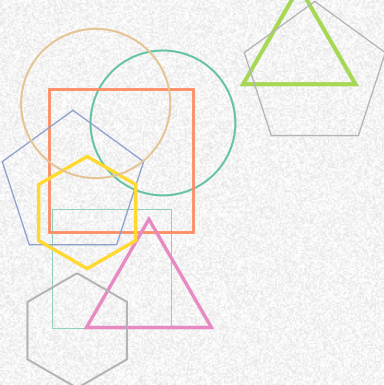[{"shape": "circle", "thickness": 1.5, "radius": 0.94, "center": [0.423, 0.681]}, {"shape": "square", "thickness": 0.5, "radius": 0.77, "center": [0.289, 0.303]}, {"shape": "square", "thickness": 2, "radius": 0.93, "center": [0.315, 0.584]}, {"shape": "pentagon", "thickness": 1, "radius": 0.97, "center": [0.19, 0.521]}, {"shape": "triangle", "thickness": 2.5, "radius": 0.94, "center": [0.387, 0.243]}, {"shape": "triangle", "thickness": 3, "radius": 0.84, "center": [0.777, 0.866]}, {"shape": "hexagon", "thickness": 2.5, "radius": 0.73, "center": [0.226, 0.448]}, {"shape": "circle", "thickness": 1.5, "radius": 0.97, "center": [0.249, 0.731]}, {"shape": "pentagon", "thickness": 1, "radius": 0.96, "center": [0.818, 0.804]}, {"shape": "hexagon", "thickness": 1.5, "radius": 0.75, "center": [0.2, 0.141]}]